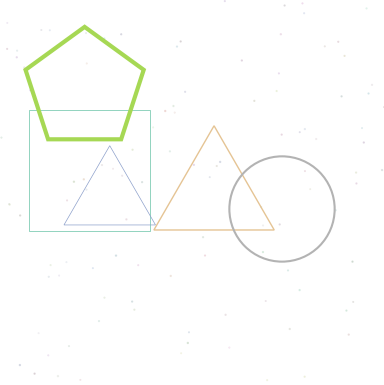[{"shape": "square", "thickness": 0.5, "radius": 0.79, "center": [0.233, 0.558]}, {"shape": "triangle", "thickness": 0.5, "radius": 0.69, "center": [0.285, 0.484]}, {"shape": "pentagon", "thickness": 3, "radius": 0.81, "center": [0.22, 0.769]}, {"shape": "triangle", "thickness": 1, "radius": 0.9, "center": [0.556, 0.493]}, {"shape": "circle", "thickness": 1.5, "radius": 0.68, "center": [0.732, 0.457]}]